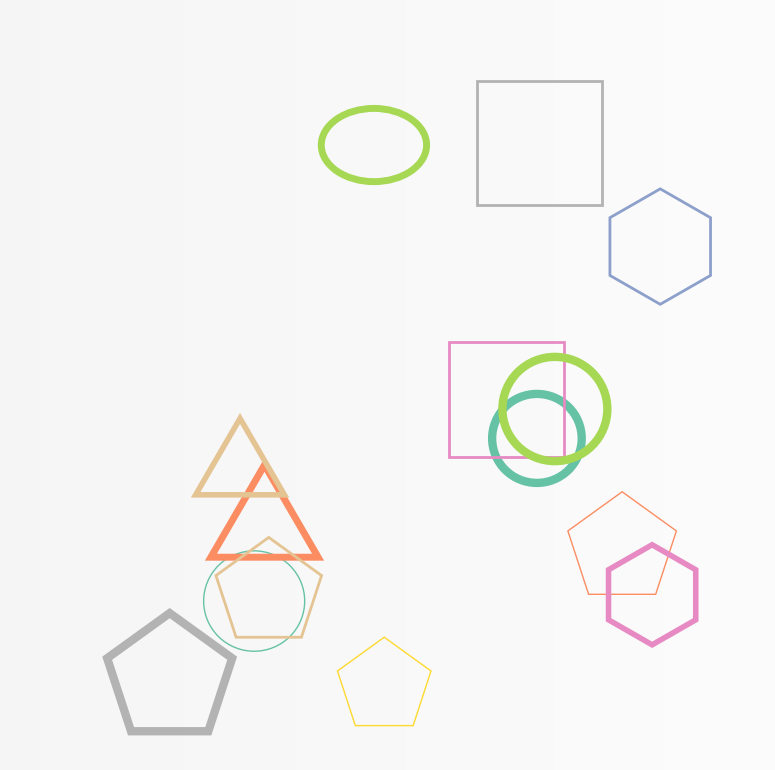[{"shape": "circle", "thickness": 0.5, "radius": 0.33, "center": [0.328, 0.219]}, {"shape": "circle", "thickness": 3, "radius": 0.29, "center": [0.693, 0.431]}, {"shape": "triangle", "thickness": 2.5, "radius": 0.4, "center": [0.341, 0.316]}, {"shape": "pentagon", "thickness": 0.5, "radius": 0.37, "center": [0.803, 0.288]}, {"shape": "hexagon", "thickness": 1, "radius": 0.37, "center": [0.852, 0.68]}, {"shape": "square", "thickness": 1, "radius": 0.37, "center": [0.653, 0.481]}, {"shape": "hexagon", "thickness": 2, "radius": 0.32, "center": [0.841, 0.228]}, {"shape": "circle", "thickness": 3, "radius": 0.34, "center": [0.716, 0.469]}, {"shape": "oval", "thickness": 2.5, "radius": 0.34, "center": [0.482, 0.812]}, {"shape": "pentagon", "thickness": 0.5, "radius": 0.32, "center": [0.496, 0.109]}, {"shape": "pentagon", "thickness": 1, "radius": 0.36, "center": [0.347, 0.23]}, {"shape": "triangle", "thickness": 2, "radius": 0.33, "center": [0.31, 0.39]}, {"shape": "pentagon", "thickness": 3, "radius": 0.42, "center": [0.219, 0.119]}, {"shape": "square", "thickness": 1, "radius": 0.4, "center": [0.696, 0.815]}]